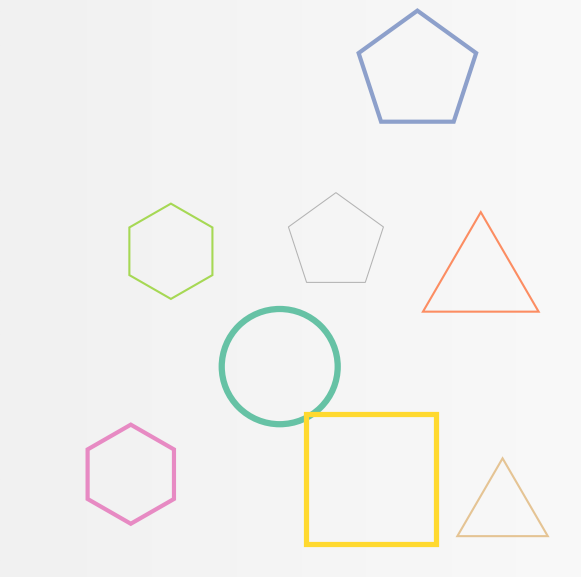[{"shape": "circle", "thickness": 3, "radius": 0.5, "center": [0.481, 0.364]}, {"shape": "triangle", "thickness": 1, "radius": 0.57, "center": [0.827, 0.517]}, {"shape": "pentagon", "thickness": 2, "radius": 0.53, "center": [0.718, 0.874]}, {"shape": "hexagon", "thickness": 2, "radius": 0.43, "center": [0.225, 0.178]}, {"shape": "hexagon", "thickness": 1, "radius": 0.41, "center": [0.294, 0.564]}, {"shape": "square", "thickness": 2.5, "radius": 0.56, "center": [0.638, 0.17]}, {"shape": "triangle", "thickness": 1, "radius": 0.45, "center": [0.865, 0.116]}, {"shape": "pentagon", "thickness": 0.5, "radius": 0.43, "center": [0.578, 0.58]}]